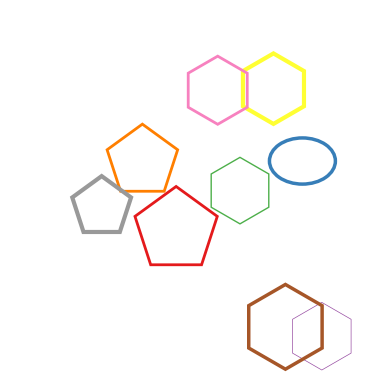[{"shape": "pentagon", "thickness": 2, "radius": 0.56, "center": [0.457, 0.403]}, {"shape": "oval", "thickness": 2.5, "radius": 0.43, "center": [0.786, 0.582]}, {"shape": "hexagon", "thickness": 1, "radius": 0.43, "center": [0.623, 0.505]}, {"shape": "hexagon", "thickness": 0.5, "radius": 0.44, "center": [0.836, 0.127]}, {"shape": "pentagon", "thickness": 2, "radius": 0.48, "center": [0.37, 0.581]}, {"shape": "hexagon", "thickness": 3, "radius": 0.46, "center": [0.71, 0.77]}, {"shape": "hexagon", "thickness": 2.5, "radius": 0.55, "center": [0.741, 0.151]}, {"shape": "hexagon", "thickness": 2, "radius": 0.44, "center": [0.566, 0.766]}, {"shape": "pentagon", "thickness": 3, "radius": 0.4, "center": [0.264, 0.462]}]